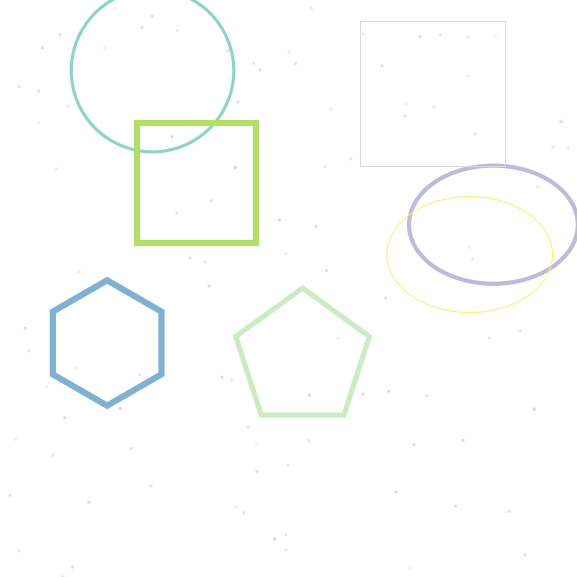[{"shape": "circle", "thickness": 1.5, "radius": 0.7, "center": [0.264, 0.877]}, {"shape": "oval", "thickness": 2, "radius": 0.73, "center": [0.854, 0.61]}, {"shape": "hexagon", "thickness": 3, "radius": 0.54, "center": [0.186, 0.405]}, {"shape": "square", "thickness": 3, "radius": 0.52, "center": [0.341, 0.683]}, {"shape": "square", "thickness": 0.5, "radius": 0.63, "center": [0.749, 0.837]}, {"shape": "pentagon", "thickness": 2.5, "radius": 0.61, "center": [0.524, 0.379]}, {"shape": "oval", "thickness": 0.5, "radius": 0.72, "center": [0.813, 0.558]}]